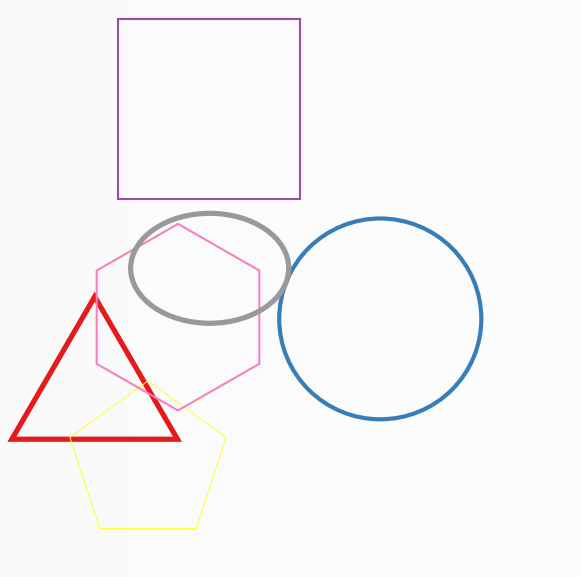[{"shape": "triangle", "thickness": 2.5, "radius": 0.82, "center": [0.163, 0.321]}, {"shape": "circle", "thickness": 2, "radius": 0.87, "center": [0.654, 0.447]}, {"shape": "square", "thickness": 1, "radius": 0.78, "center": [0.359, 0.81]}, {"shape": "pentagon", "thickness": 0.5, "radius": 0.71, "center": [0.255, 0.198]}, {"shape": "hexagon", "thickness": 1, "radius": 0.81, "center": [0.306, 0.45]}, {"shape": "oval", "thickness": 2.5, "radius": 0.68, "center": [0.361, 0.535]}]